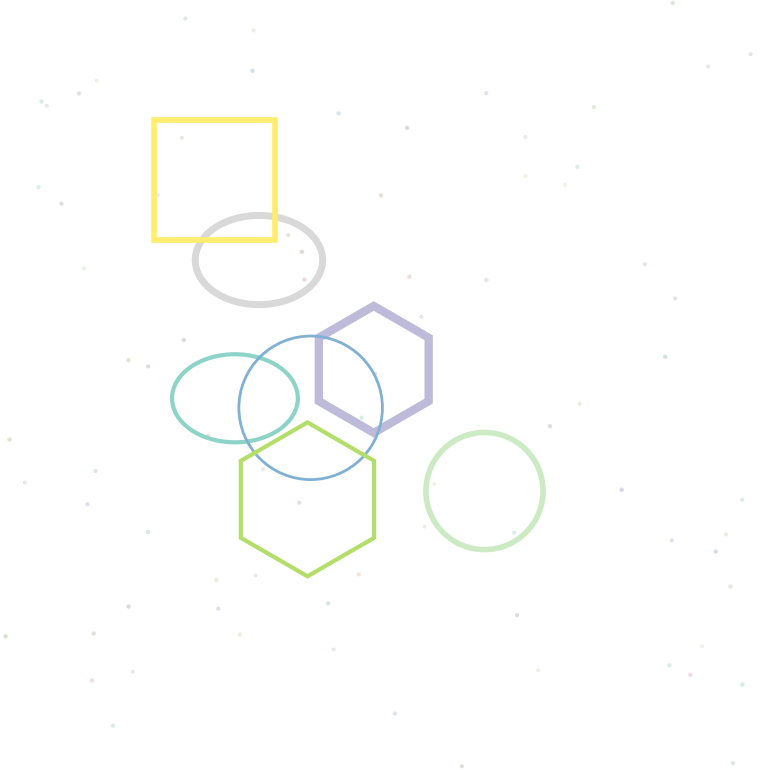[{"shape": "oval", "thickness": 1.5, "radius": 0.41, "center": [0.305, 0.483]}, {"shape": "hexagon", "thickness": 3, "radius": 0.41, "center": [0.485, 0.52]}, {"shape": "circle", "thickness": 1, "radius": 0.47, "center": [0.403, 0.47]}, {"shape": "hexagon", "thickness": 1.5, "radius": 0.5, "center": [0.399, 0.351]}, {"shape": "oval", "thickness": 2.5, "radius": 0.41, "center": [0.336, 0.662]}, {"shape": "circle", "thickness": 2, "radius": 0.38, "center": [0.629, 0.362]}, {"shape": "square", "thickness": 2, "radius": 0.39, "center": [0.279, 0.766]}]